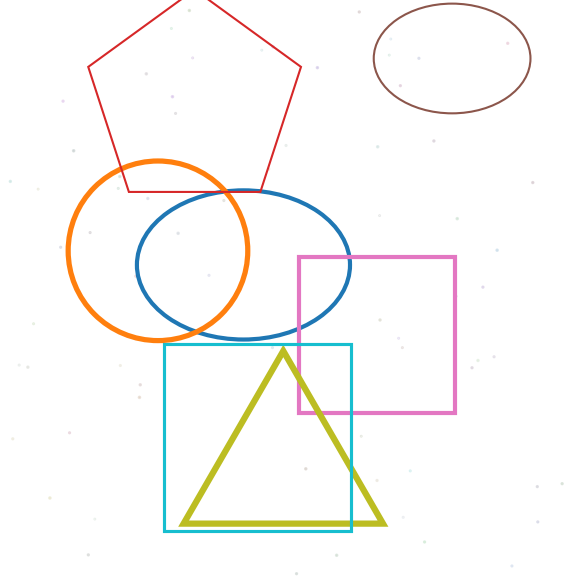[{"shape": "oval", "thickness": 2, "radius": 0.92, "center": [0.422, 0.54]}, {"shape": "circle", "thickness": 2.5, "radius": 0.78, "center": [0.274, 0.565]}, {"shape": "pentagon", "thickness": 1, "radius": 0.97, "center": [0.337, 0.823]}, {"shape": "oval", "thickness": 1, "radius": 0.68, "center": [0.783, 0.898]}, {"shape": "square", "thickness": 2, "radius": 0.68, "center": [0.653, 0.419]}, {"shape": "triangle", "thickness": 3, "radius": 1.0, "center": [0.491, 0.192]}, {"shape": "square", "thickness": 1.5, "radius": 0.81, "center": [0.446, 0.241]}]